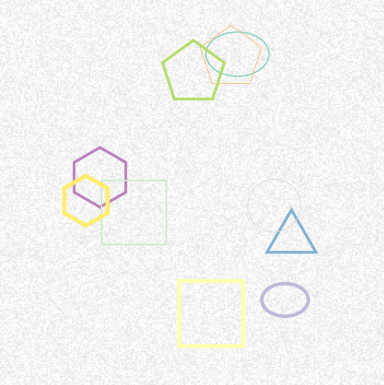[{"shape": "oval", "thickness": 1, "radius": 0.41, "center": [0.617, 0.859]}, {"shape": "square", "thickness": 3, "radius": 0.42, "center": [0.548, 0.186]}, {"shape": "oval", "thickness": 2.5, "radius": 0.3, "center": [0.74, 0.221]}, {"shape": "triangle", "thickness": 2, "radius": 0.37, "center": [0.757, 0.382]}, {"shape": "pentagon", "thickness": 0.5, "radius": 0.42, "center": [0.6, 0.851]}, {"shape": "pentagon", "thickness": 2, "radius": 0.42, "center": [0.502, 0.811]}, {"shape": "circle", "thickness": 0.5, "radius": 0.34, "center": [0.712, 0.466]}, {"shape": "hexagon", "thickness": 2, "radius": 0.39, "center": [0.26, 0.54]}, {"shape": "square", "thickness": 1, "radius": 0.42, "center": [0.348, 0.449]}, {"shape": "hexagon", "thickness": 3, "radius": 0.32, "center": [0.223, 0.479]}]